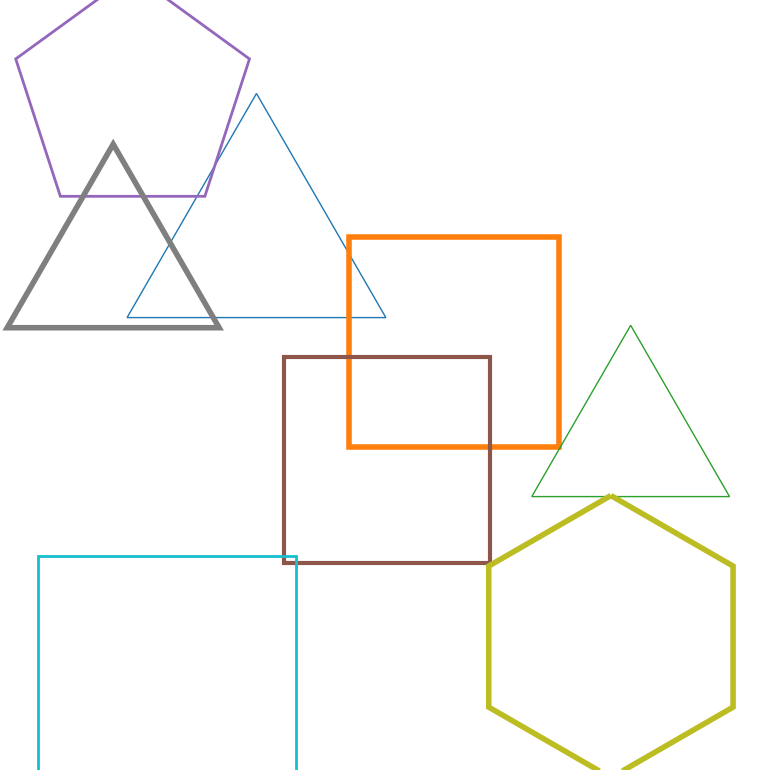[{"shape": "triangle", "thickness": 0.5, "radius": 0.97, "center": [0.333, 0.685]}, {"shape": "square", "thickness": 2, "radius": 0.68, "center": [0.59, 0.556]}, {"shape": "triangle", "thickness": 0.5, "radius": 0.74, "center": [0.819, 0.429]}, {"shape": "pentagon", "thickness": 1, "radius": 0.8, "center": [0.172, 0.874]}, {"shape": "square", "thickness": 1.5, "radius": 0.67, "center": [0.503, 0.402]}, {"shape": "triangle", "thickness": 2, "radius": 0.79, "center": [0.147, 0.654]}, {"shape": "hexagon", "thickness": 2, "radius": 0.92, "center": [0.793, 0.173]}, {"shape": "square", "thickness": 1, "radius": 0.84, "center": [0.217, 0.11]}]